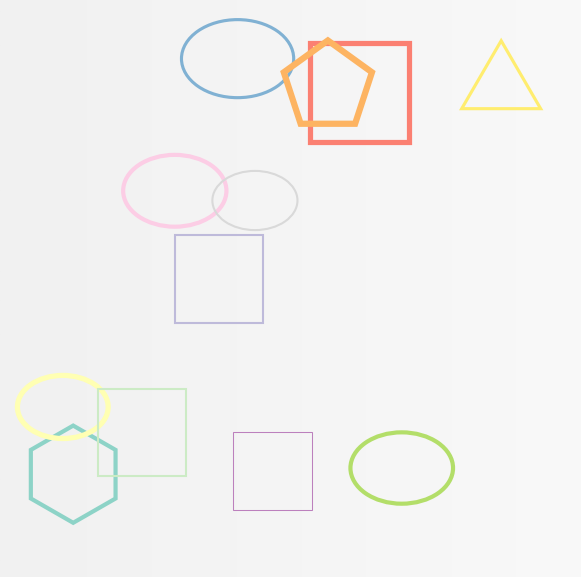[{"shape": "hexagon", "thickness": 2, "radius": 0.42, "center": [0.126, 0.178]}, {"shape": "oval", "thickness": 2.5, "radius": 0.39, "center": [0.108, 0.294]}, {"shape": "square", "thickness": 1, "radius": 0.38, "center": [0.377, 0.516]}, {"shape": "square", "thickness": 2.5, "radius": 0.43, "center": [0.618, 0.839]}, {"shape": "oval", "thickness": 1.5, "radius": 0.48, "center": [0.409, 0.898]}, {"shape": "pentagon", "thickness": 3, "radius": 0.4, "center": [0.564, 0.849]}, {"shape": "oval", "thickness": 2, "radius": 0.44, "center": [0.691, 0.189]}, {"shape": "oval", "thickness": 2, "radius": 0.44, "center": [0.301, 0.669]}, {"shape": "oval", "thickness": 1, "radius": 0.37, "center": [0.439, 0.652]}, {"shape": "square", "thickness": 0.5, "radius": 0.34, "center": [0.469, 0.184]}, {"shape": "square", "thickness": 1, "radius": 0.38, "center": [0.244, 0.251]}, {"shape": "triangle", "thickness": 1.5, "radius": 0.39, "center": [0.862, 0.85]}]